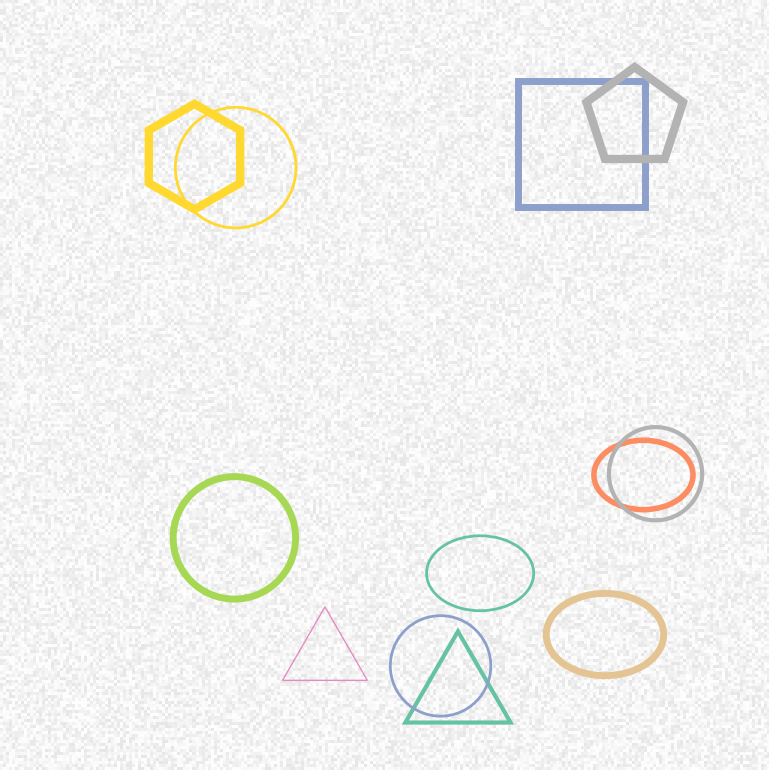[{"shape": "triangle", "thickness": 1.5, "radius": 0.39, "center": [0.595, 0.101]}, {"shape": "oval", "thickness": 1, "radius": 0.35, "center": [0.624, 0.256]}, {"shape": "oval", "thickness": 2, "radius": 0.32, "center": [0.836, 0.383]}, {"shape": "square", "thickness": 2.5, "radius": 0.41, "center": [0.755, 0.813]}, {"shape": "circle", "thickness": 1, "radius": 0.33, "center": [0.572, 0.135]}, {"shape": "triangle", "thickness": 0.5, "radius": 0.32, "center": [0.422, 0.148]}, {"shape": "circle", "thickness": 2.5, "radius": 0.4, "center": [0.304, 0.301]}, {"shape": "circle", "thickness": 1, "radius": 0.39, "center": [0.306, 0.782]}, {"shape": "hexagon", "thickness": 3, "radius": 0.34, "center": [0.253, 0.797]}, {"shape": "oval", "thickness": 2.5, "radius": 0.38, "center": [0.786, 0.176]}, {"shape": "pentagon", "thickness": 3, "radius": 0.33, "center": [0.824, 0.847]}, {"shape": "circle", "thickness": 1.5, "radius": 0.3, "center": [0.851, 0.385]}]